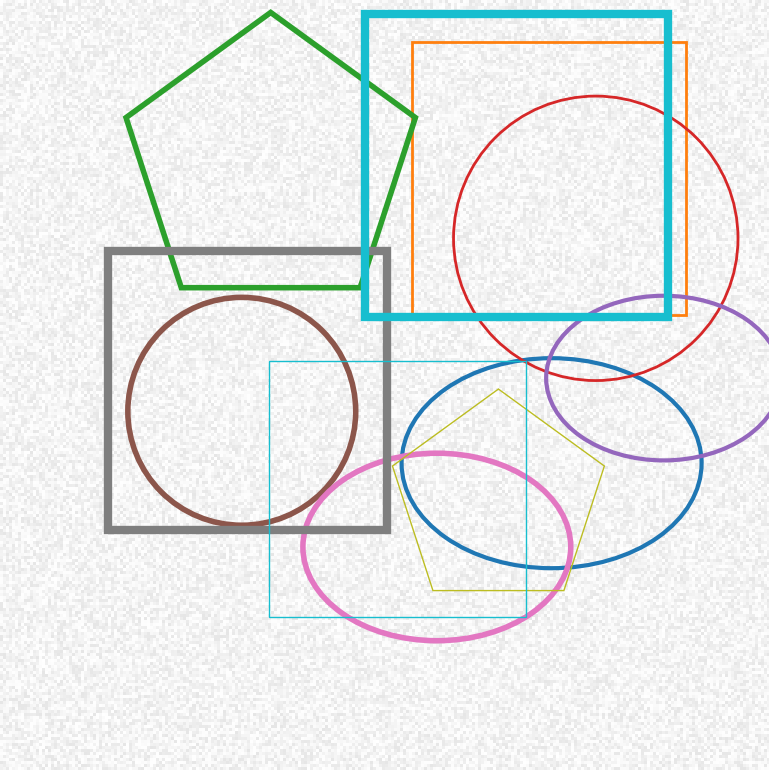[{"shape": "oval", "thickness": 1.5, "radius": 0.97, "center": [0.716, 0.398]}, {"shape": "square", "thickness": 1, "radius": 0.89, "center": [0.713, 0.768]}, {"shape": "pentagon", "thickness": 2, "radius": 0.99, "center": [0.352, 0.786]}, {"shape": "circle", "thickness": 1, "radius": 0.92, "center": [0.774, 0.69]}, {"shape": "oval", "thickness": 1.5, "radius": 0.76, "center": [0.862, 0.509]}, {"shape": "circle", "thickness": 2, "radius": 0.74, "center": [0.314, 0.466]}, {"shape": "oval", "thickness": 2, "radius": 0.87, "center": [0.567, 0.29]}, {"shape": "square", "thickness": 3, "radius": 0.91, "center": [0.322, 0.493]}, {"shape": "pentagon", "thickness": 0.5, "radius": 0.72, "center": [0.647, 0.35]}, {"shape": "square", "thickness": 3, "radius": 0.98, "center": [0.671, 0.785]}, {"shape": "square", "thickness": 0.5, "radius": 0.83, "center": [0.516, 0.365]}]